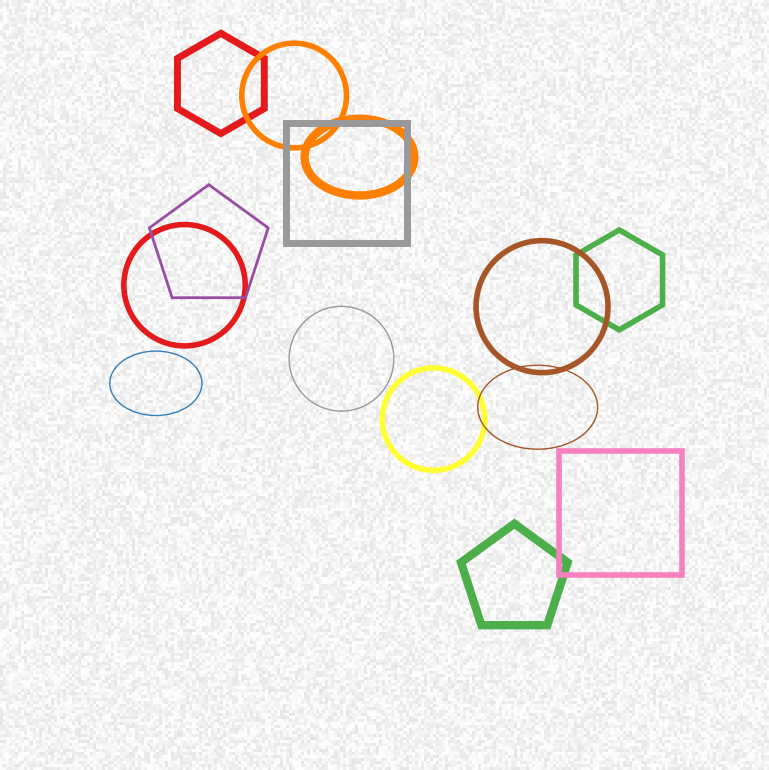[{"shape": "circle", "thickness": 2, "radius": 0.39, "center": [0.24, 0.63]}, {"shape": "hexagon", "thickness": 2.5, "radius": 0.33, "center": [0.287, 0.892]}, {"shape": "oval", "thickness": 0.5, "radius": 0.3, "center": [0.202, 0.502]}, {"shape": "hexagon", "thickness": 2, "radius": 0.32, "center": [0.804, 0.636]}, {"shape": "pentagon", "thickness": 3, "radius": 0.36, "center": [0.668, 0.247]}, {"shape": "pentagon", "thickness": 1, "radius": 0.41, "center": [0.271, 0.679]}, {"shape": "circle", "thickness": 2, "radius": 0.34, "center": [0.382, 0.876]}, {"shape": "oval", "thickness": 3, "radius": 0.36, "center": [0.467, 0.796]}, {"shape": "circle", "thickness": 2, "radius": 0.33, "center": [0.563, 0.456]}, {"shape": "oval", "thickness": 0.5, "radius": 0.39, "center": [0.698, 0.471]}, {"shape": "circle", "thickness": 2, "radius": 0.43, "center": [0.704, 0.602]}, {"shape": "square", "thickness": 2, "radius": 0.4, "center": [0.806, 0.333]}, {"shape": "square", "thickness": 2.5, "radius": 0.39, "center": [0.45, 0.762]}, {"shape": "circle", "thickness": 0.5, "radius": 0.34, "center": [0.443, 0.534]}]